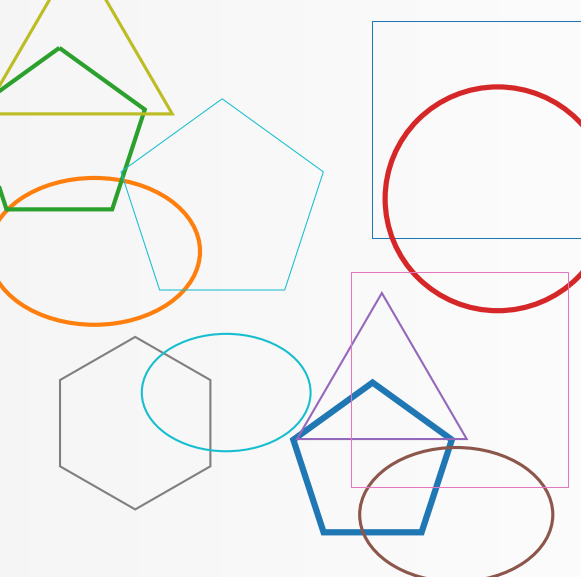[{"shape": "pentagon", "thickness": 3, "radius": 0.72, "center": [0.641, 0.193]}, {"shape": "square", "thickness": 0.5, "radius": 0.94, "center": [0.828, 0.775]}, {"shape": "oval", "thickness": 2, "radius": 0.91, "center": [0.163, 0.564]}, {"shape": "pentagon", "thickness": 2, "radius": 0.77, "center": [0.102, 0.762]}, {"shape": "circle", "thickness": 2.5, "radius": 0.97, "center": [0.856, 0.655]}, {"shape": "triangle", "thickness": 1, "radius": 0.84, "center": [0.657, 0.323]}, {"shape": "oval", "thickness": 1.5, "radius": 0.83, "center": [0.785, 0.108]}, {"shape": "square", "thickness": 0.5, "radius": 0.93, "center": [0.791, 0.342]}, {"shape": "hexagon", "thickness": 1, "radius": 0.75, "center": [0.233, 0.266]}, {"shape": "triangle", "thickness": 1.5, "radius": 0.94, "center": [0.134, 0.896]}, {"shape": "pentagon", "thickness": 0.5, "radius": 0.92, "center": [0.382, 0.645]}, {"shape": "oval", "thickness": 1, "radius": 0.73, "center": [0.389, 0.319]}]